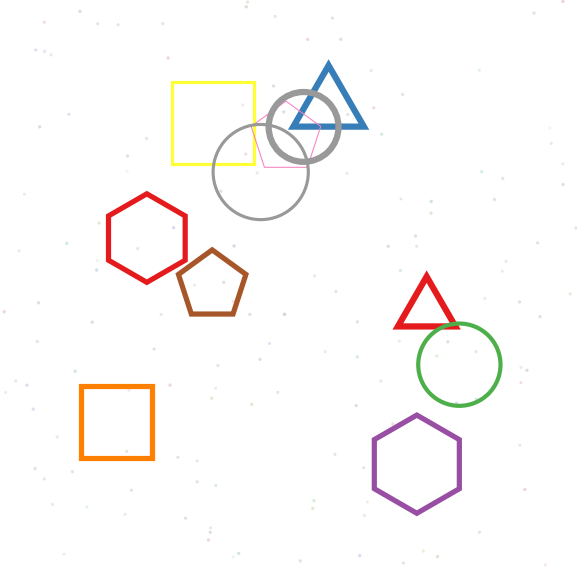[{"shape": "hexagon", "thickness": 2.5, "radius": 0.38, "center": [0.254, 0.587]}, {"shape": "triangle", "thickness": 3, "radius": 0.29, "center": [0.739, 0.463]}, {"shape": "triangle", "thickness": 3, "radius": 0.35, "center": [0.569, 0.815]}, {"shape": "circle", "thickness": 2, "radius": 0.36, "center": [0.795, 0.368]}, {"shape": "hexagon", "thickness": 2.5, "radius": 0.43, "center": [0.722, 0.195]}, {"shape": "square", "thickness": 2.5, "radius": 0.31, "center": [0.201, 0.268]}, {"shape": "square", "thickness": 1.5, "radius": 0.36, "center": [0.368, 0.787]}, {"shape": "pentagon", "thickness": 2.5, "radius": 0.31, "center": [0.367, 0.505]}, {"shape": "pentagon", "thickness": 0.5, "radius": 0.32, "center": [0.495, 0.761]}, {"shape": "circle", "thickness": 1.5, "radius": 0.41, "center": [0.451, 0.701]}, {"shape": "circle", "thickness": 3, "radius": 0.3, "center": [0.526, 0.779]}]